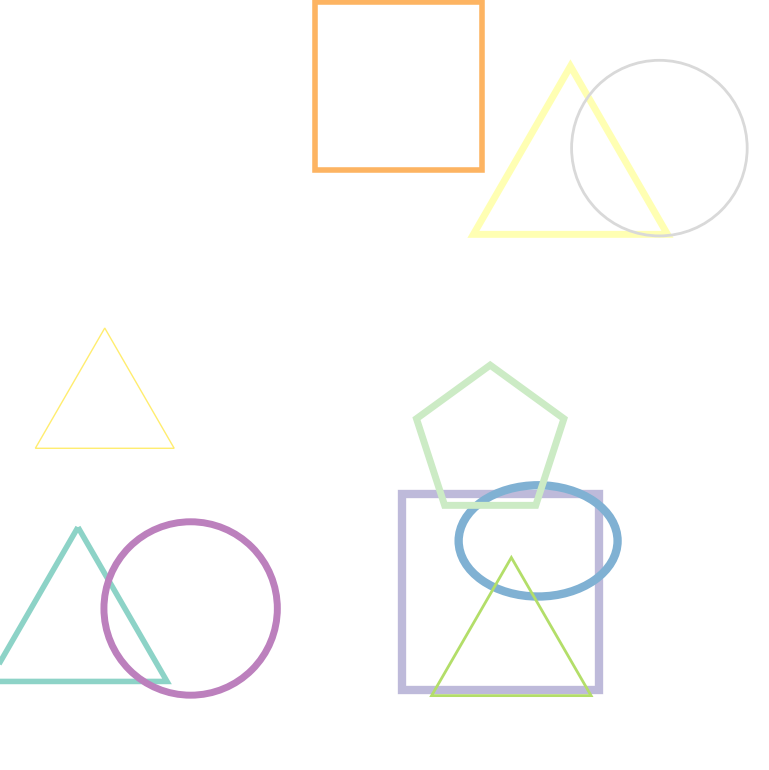[{"shape": "triangle", "thickness": 2, "radius": 0.67, "center": [0.101, 0.182]}, {"shape": "triangle", "thickness": 2.5, "radius": 0.73, "center": [0.741, 0.768]}, {"shape": "square", "thickness": 3, "radius": 0.64, "center": [0.65, 0.231]}, {"shape": "oval", "thickness": 3, "radius": 0.52, "center": [0.699, 0.298]}, {"shape": "square", "thickness": 2, "radius": 0.54, "center": [0.517, 0.888]}, {"shape": "triangle", "thickness": 1, "radius": 0.6, "center": [0.664, 0.156]}, {"shape": "circle", "thickness": 1, "radius": 0.57, "center": [0.856, 0.808]}, {"shape": "circle", "thickness": 2.5, "radius": 0.56, "center": [0.248, 0.21]}, {"shape": "pentagon", "thickness": 2.5, "radius": 0.5, "center": [0.637, 0.425]}, {"shape": "triangle", "thickness": 0.5, "radius": 0.52, "center": [0.136, 0.47]}]